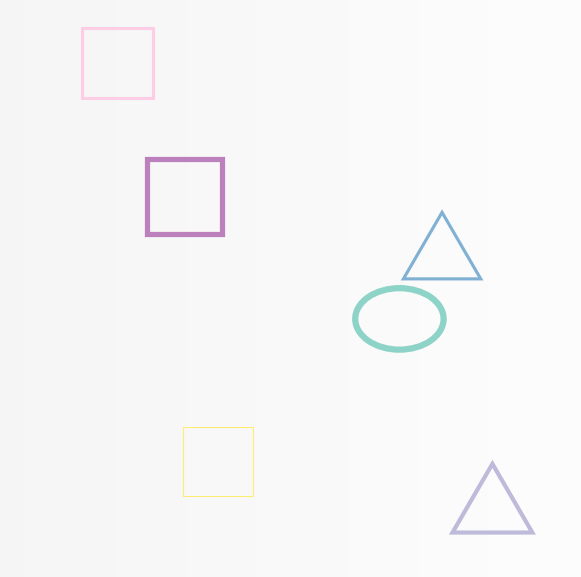[{"shape": "oval", "thickness": 3, "radius": 0.38, "center": [0.687, 0.447]}, {"shape": "triangle", "thickness": 2, "radius": 0.4, "center": [0.847, 0.117]}, {"shape": "triangle", "thickness": 1.5, "radius": 0.38, "center": [0.761, 0.555]}, {"shape": "square", "thickness": 1.5, "radius": 0.3, "center": [0.202, 0.89]}, {"shape": "square", "thickness": 2.5, "radius": 0.33, "center": [0.317, 0.659]}, {"shape": "square", "thickness": 0.5, "radius": 0.3, "center": [0.375, 0.201]}]